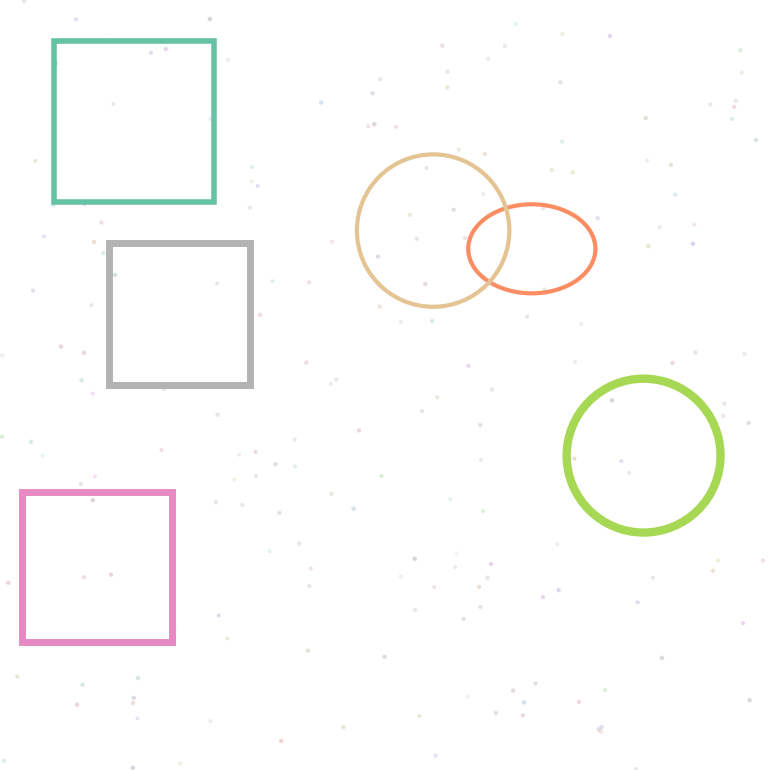[{"shape": "square", "thickness": 2, "radius": 0.52, "center": [0.174, 0.842]}, {"shape": "oval", "thickness": 1.5, "radius": 0.41, "center": [0.691, 0.677]}, {"shape": "square", "thickness": 2.5, "radius": 0.49, "center": [0.126, 0.264]}, {"shape": "circle", "thickness": 3, "radius": 0.5, "center": [0.836, 0.408]}, {"shape": "circle", "thickness": 1.5, "radius": 0.49, "center": [0.562, 0.701]}, {"shape": "square", "thickness": 2.5, "radius": 0.46, "center": [0.233, 0.592]}]